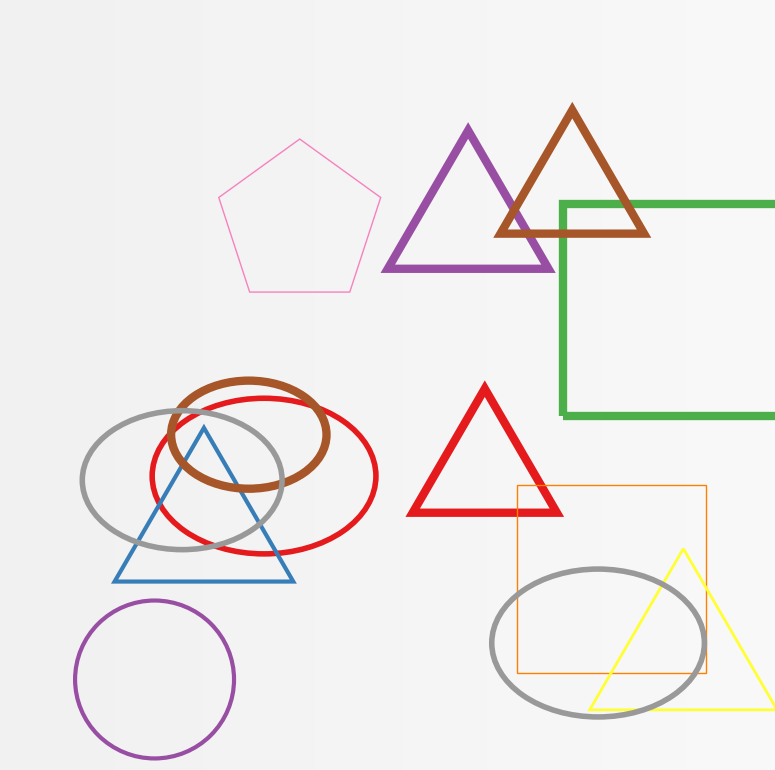[{"shape": "oval", "thickness": 2, "radius": 0.72, "center": [0.341, 0.382]}, {"shape": "triangle", "thickness": 3, "radius": 0.54, "center": [0.626, 0.388]}, {"shape": "triangle", "thickness": 1.5, "radius": 0.67, "center": [0.263, 0.311]}, {"shape": "square", "thickness": 3, "radius": 0.69, "center": [0.864, 0.598]}, {"shape": "circle", "thickness": 1.5, "radius": 0.51, "center": [0.199, 0.118]}, {"shape": "triangle", "thickness": 3, "radius": 0.6, "center": [0.604, 0.711]}, {"shape": "square", "thickness": 0.5, "radius": 0.61, "center": [0.789, 0.248]}, {"shape": "triangle", "thickness": 1, "radius": 0.7, "center": [0.882, 0.148]}, {"shape": "triangle", "thickness": 3, "radius": 0.53, "center": [0.738, 0.75]}, {"shape": "oval", "thickness": 3, "radius": 0.5, "center": [0.321, 0.435]}, {"shape": "pentagon", "thickness": 0.5, "radius": 0.55, "center": [0.387, 0.71]}, {"shape": "oval", "thickness": 2, "radius": 0.69, "center": [0.772, 0.165]}, {"shape": "oval", "thickness": 2, "radius": 0.64, "center": [0.235, 0.376]}]